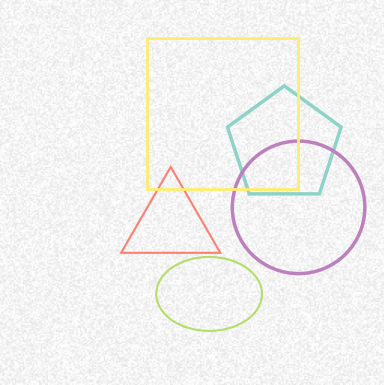[{"shape": "pentagon", "thickness": 2.5, "radius": 0.78, "center": [0.738, 0.622]}, {"shape": "triangle", "thickness": 1.5, "radius": 0.74, "center": [0.443, 0.418]}, {"shape": "oval", "thickness": 1.5, "radius": 0.69, "center": [0.543, 0.237]}, {"shape": "circle", "thickness": 2.5, "radius": 0.86, "center": [0.776, 0.461]}, {"shape": "square", "thickness": 2, "radius": 0.98, "center": [0.578, 0.705]}]